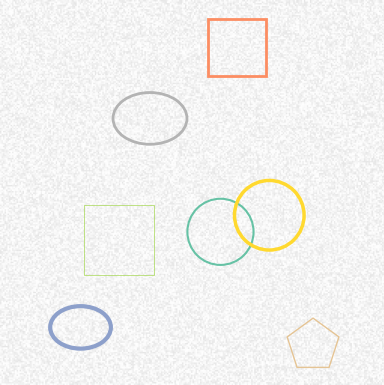[{"shape": "circle", "thickness": 1.5, "radius": 0.43, "center": [0.573, 0.398]}, {"shape": "square", "thickness": 2, "radius": 0.37, "center": [0.616, 0.877]}, {"shape": "oval", "thickness": 3, "radius": 0.39, "center": [0.209, 0.15]}, {"shape": "square", "thickness": 0.5, "radius": 0.45, "center": [0.31, 0.378]}, {"shape": "circle", "thickness": 2.5, "radius": 0.45, "center": [0.699, 0.441]}, {"shape": "pentagon", "thickness": 1, "radius": 0.35, "center": [0.813, 0.103]}, {"shape": "oval", "thickness": 2, "radius": 0.48, "center": [0.39, 0.692]}]